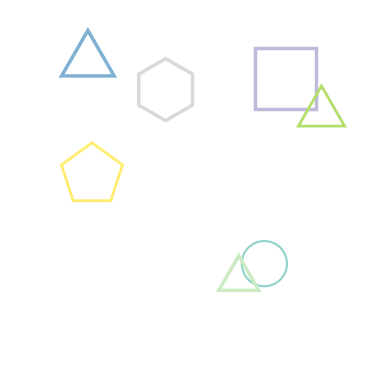[{"shape": "circle", "thickness": 1.5, "radius": 0.29, "center": [0.687, 0.315]}, {"shape": "square", "thickness": 2.5, "radius": 0.4, "center": [0.741, 0.796]}, {"shape": "triangle", "thickness": 2.5, "radius": 0.39, "center": [0.228, 0.842]}, {"shape": "triangle", "thickness": 2, "radius": 0.35, "center": [0.835, 0.707]}, {"shape": "hexagon", "thickness": 2.5, "radius": 0.4, "center": [0.43, 0.767]}, {"shape": "triangle", "thickness": 2.5, "radius": 0.3, "center": [0.62, 0.276]}, {"shape": "pentagon", "thickness": 2, "radius": 0.42, "center": [0.239, 0.546]}]